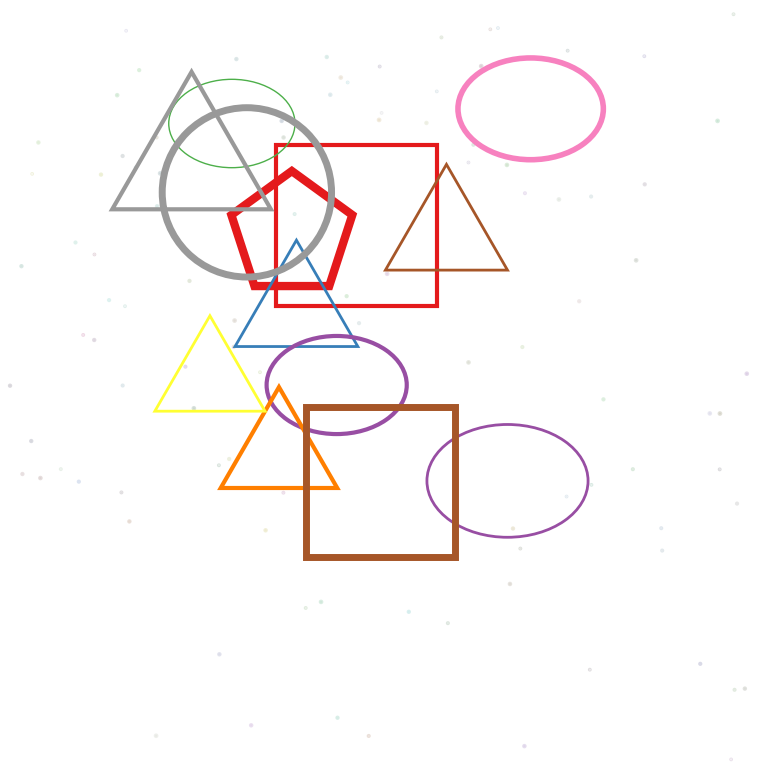[{"shape": "square", "thickness": 1.5, "radius": 0.52, "center": [0.463, 0.707]}, {"shape": "pentagon", "thickness": 3, "radius": 0.41, "center": [0.379, 0.695]}, {"shape": "triangle", "thickness": 1, "radius": 0.46, "center": [0.385, 0.596]}, {"shape": "oval", "thickness": 0.5, "radius": 0.41, "center": [0.301, 0.84]}, {"shape": "oval", "thickness": 1, "radius": 0.52, "center": [0.659, 0.375]}, {"shape": "oval", "thickness": 1.5, "radius": 0.46, "center": [0.437, 0.5]}, {"shape": "triangle", "thickness": 1.5, "radius": 0.44, "center": [0.362, 0.41]}, {"shape": "triangle", "thickness": 1, "radius": 0.41, "center": [0.273, 0.507]}, {"shape": "triangle", "thickness": 1, "radius": 0.46, "center": [0.58, 0.695]}, {"shape": "square", "thickness": 2.5, "radius": 0.49, "center": [0.494, 0.374]}, {"shape": "oval", "thickness": 2, "radius": 0.47, "center": [0.689, 0.859]}, {"shape": "triangle", "thickness": 1.5, "radius": 0.59, "center": [0.249, 0.788]}, {"shape": "circle", "thickness": 2.5, "radius": 0.55, "center": [0.321, 0.75]}]